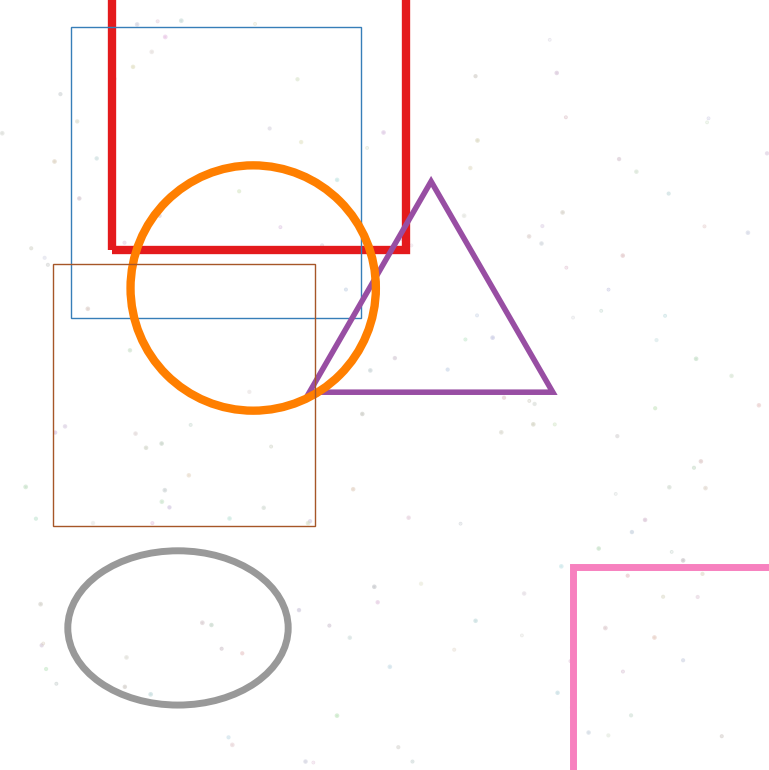[{"shape": "square", "thickness": 3, "radius": 0.96, "center": [0.336, 0.867]}, {"shape": "square", "thickness": 0.5, "radius": 0.94, "center": [0.28, 0.776]}, {"shape": "triangle", "thickness": 2, "radius": 0.91, "center": [0.56, 0.582]}, {"shape": "circle", "thickness": 3, "radius": 0.8, "center": [0.329, 0.626]}, {"shape": "square", "thickness": 0.5, "radius": 0.85, "center": [0.239, 0.487]}, {"shape": "square", "thickness": 2.5, "radius": 0.72, "center": [0.889, 0.118]}, {"shape": "oval", "thickness": 2.5, "radius": 0.72, "center": [0.231, 0.185]}]